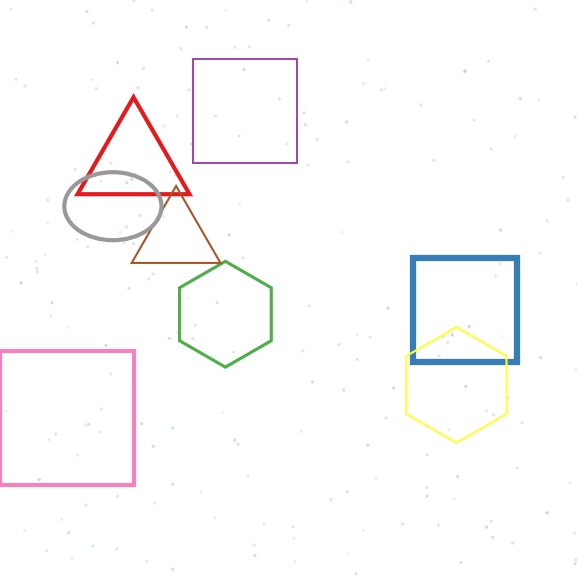[{"shape": "triangle", "thickness": 2, "radius": 0.56, "center": [0.231, 0.719]}, {"shape": "square", "thickness": 3, "radius": 0.45, "center": [0.805, 0.463]}, {"shape": "hexagon", "thickness": 1.5, "radius": 0.46, "center": [0.39, 0.455]}, {"shape": "square", "thickness": 1, "radius": 0.45, "center": [0.425, 0.806]}, {"shape": "hexagon", "thickness": 1, "radius": 0.5, "center": [0.79, 0.333]}, {"shape": "triangle", "thickness": 1, "radius": 0.44, "center": [0.305, 0.588]}, {"shape": "square", "thickness": 2, "radius": 0.58, "center": [0.116, 0.276]}, {"shape": "oval", "thickness": 2, "radius": 0.42, "center": [0.196, 0.642]}]